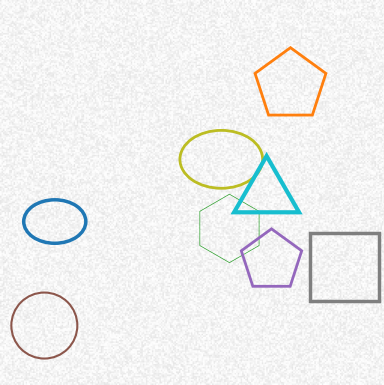[{"shape": "oval", "thickness": 2.5, "radius": 0.4, "center": [0.142, 0.425]}, {"shape": "pentagon", "thickness": 2, "radius": 0.48, "center": [0.754, 0.779]}, {"shape": "hexagon", "thickness": 0.5, "radius": 0.44, "center": [0.596, 0.407]}, {"shape": "pentagon", "thickness": 2, "radius": 0.41, "center": [0.705, 0.323]}, {"shape": "circle", "thickness": 1.5, "radius": 0.43, "center": [0.115, 0.154]}, {"shape": "square", "thickness": 2.5, "radius": 0.45, "center": [0.894, 0.306]}, {"shape": "oval", "thickness": 2, "radius": 0.54, "center": [0.575, 0.586]}, {"shape": "triangle", "thickness": 3, "radius": 0.49, "center": [0.692, 0.497]}]